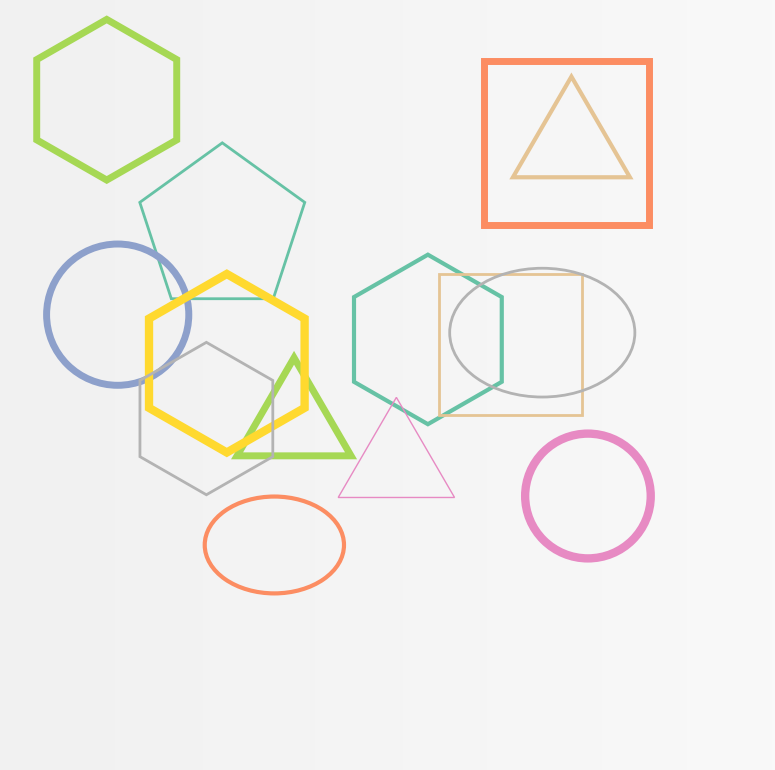[{"shape": "hexagon", "thickness": 1.5, "radius": 0.55, "center": [0.552, 0.559]}, {"shape": "pentagon", "thickness": 1, "radius": 0.56, "center": [0.287, 0.703]}, {"shape": "oval", "thickness": 1.5, "radius": 0.45, "center": [0.354, 0.292]}, {"shape": "square", "thickness": 2.5, "radius": 0.53, "center": [0.731, 0.815]}, {"shape": "circle", "thickness": 2.5, "radius": 0.46, "center": [0.152, 0.591]}, {"shape": "triangle", "thickness": 0.5, "radius": 0.43, "center": [0.511, 0.397]}, {"shape": "circle", "thickness": 3, "radius": 0.41, "center": [0.759, 0.356]}, {"shape": "triangle", "thickness": 2.5, "radius": 0.42, "center": [0.379, 0.45]}, {"shape": "hexagon", "thickness": 2.5, "radius": 0.52, "center": [0.138, 0.87]}, {"shape": "hexagon", "thickness": 3, "radius": 0.58, "center": [0.293, 0.528]}, {"shape": "triangle", "thickness": 1.5, "radius": 0.44, "center": [0.737, 0.813]}, {"shape": "square", "thickness": 1, "radius": 0.46, "center": [0.659, 0.553]}, {"shape": "hexagon", "thickness": 1, "radius": 0.49, "center": [0.266, 0.456]}, {"shape": "oval", "thickness": 1, "radius": 0.6, "center": [0.7, 0.568]}]